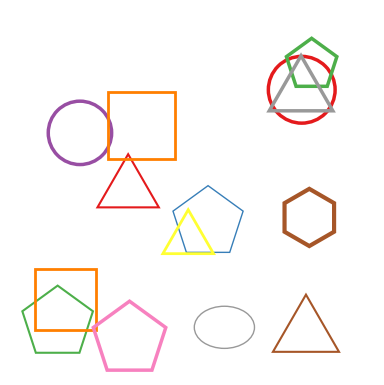[{"shape": "triangle", "thickness": 1.5, "radius": 0.46, "center": [0.333, 0.507]}, {"shape": "circle", "thickness": 2.5, "radius": 0.43, "center": [0.784, 0.767]}, {"shape": "pentagon", "thickness": 1, "radius": 0.48, "center": [0.54, 0.422]}, {"shape": "pentagon", "thickness": 1.5, "radius": 0.48, "center": [0.15, 0.162]}, {"shape": "pentagon", "thickness": 2.5, "radius": 0.34, "center": [0.809, 0.832]}, {"shape": "circle", "thickness": 2.5, "radius": 0.41, "center": [0.208, 0.655]}, {"shape": "square", "thickness": 2, "radius": 0.43, "center": [0.368, 0.674]}, {"shape": "square", "thickness": 2, "radius": 0.4, "center": [0.169, 0.222]}, {"shape": "triangle", "thickness": 2, "radius": 0.38, "center": [0.489, 0.379]}, {"shape": "triangle", "thickness": 1.5, "radius": 0.5, "center": [0.795, 0.136]}, {"shape": "hexagon", "thickness": 3, "radius": 0.37, "center": [0.803, 0.435]}, {"shape": "pentagon", "thickness": 2.5, "radius": 0.49, "center": [0.336, 0.119]}, {"shape": "oval", "thickness": 1, "radius": 0.39, "center": [0.583, 0.15]}, {"shape": "triangle", "thickness": 2.5, "radius": 0.48, "center": [0.782, 0.76]}]